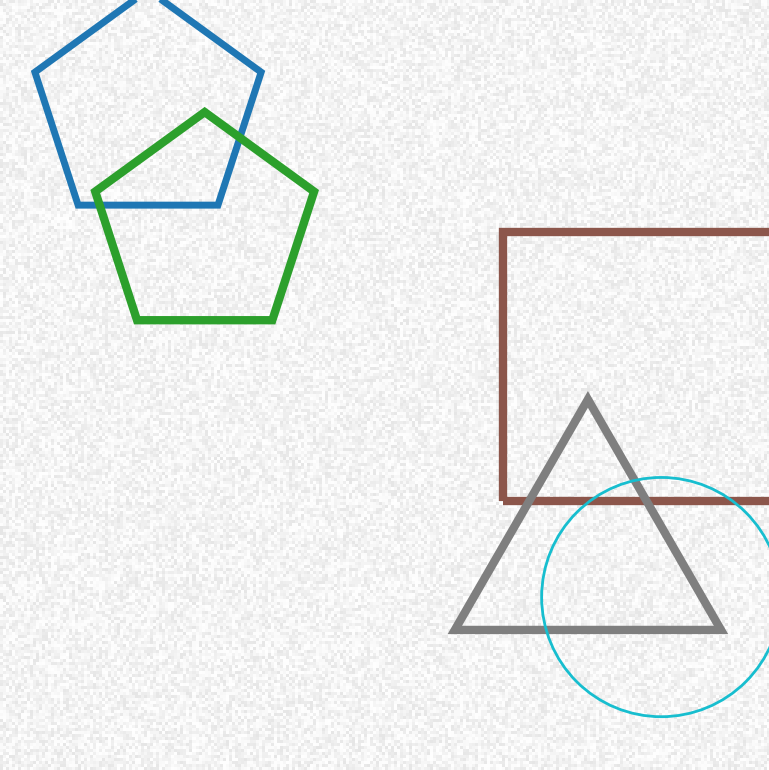[{"shape": "pentagon", "thickness": 2.5, "radius": 0.77, "center": [0.192, 0.859]}, {"shape": "pentagon", "thickness": 3, "radius": 0.75, "center": [0.266, 0.705]}, {"shape": "square", "thickness": 3, "radius": 0.88, "center": [0.829, 0.524]}, {"shape": "triangle", "thickness": 3, "radius": 1.0, "center": [0.764, 0.282]}, {"shape": "circle", "thickness": 1, "radius": 0.78, "center": [0.859, 0.225]}]